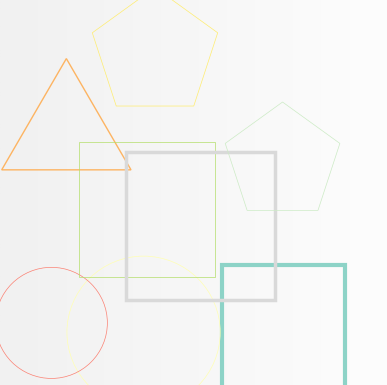[{"shape": "square", "thickness": 3, "radius": 0.8, "center": [0.732, 0.152]}, {"shape": "circle", "thickness": 0.5, "radius": 0.99, "center": [0.371, 0.137]}, {"shape": "circle", "thickness": 0.5, "radius": 0.72, "center": [0.133, 0.161]}, {"shape": "triangle", "thickness": 1, "radius": 0.96, "center": [0.171, 0.655]}, {"shape": "square", "thickness": 0.5, "radius": 0.88, "center": [0.38, 0.456]}, {"shape": "square", "thickness": 2.5, "radius": 0.96, "center": [0.517, 0.413]}, {"shape": "pentagon", "thickness": 0.5, "radius": 0.78, "center": [0.729, 0.579]}, {"shape": "pentagon", "thickness": 0.5, "radius": 0.85, "center": [0.4, 0.862]}]